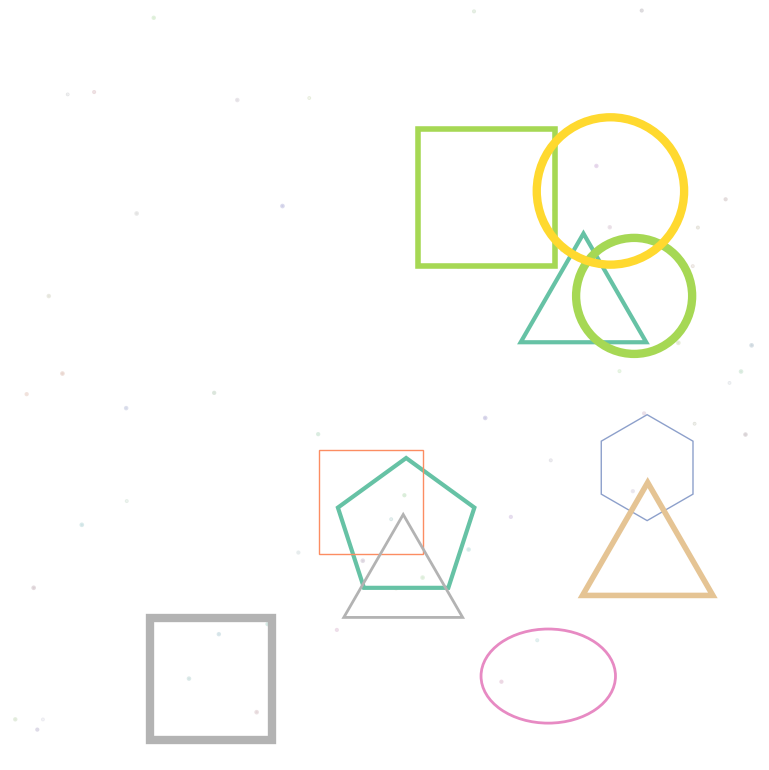[{"shape": "pentagon", "thickness": 1.5, "radius": 0.47, "center": [0.527, 0.312]}, {"shape": "triangle", "thickness": 1.5, "radius": 0.47, "center": [0.758, 0.603]}, {"shape": "square", "thickness": 0.5, "radius": 0.34, "center": [0.482, 0.348]}, {"shape": "hexagon", "thickness": 0.5, "radius": 0.34, "center": [0.84, 0.393]}, {"shape": "oval", "thickness": 1, "radius": 0.44, "center": [0.712, 0.122]}, {"shape": "square", "thickness": 2, "radius": 0.44, "center": [0.631, 0.744]}, {"shape": "circle", "thickness": 3, "radius": 0.38, "center": [0.824, 0.616]}, {"shape": "circle", "thickness": 3, "radius": 0.48, "center": [0.793, 0.752]}, {"shape": "triangle", "thickness": 2, "radius": 0.49, "center": [0.841, 0.276]}, {"shape": "square", "thickness": 3, "radius": 0.4, "center": [0.274, 0.118]}, {"shape": "triangle", "thickness": 1, "radius": 0.45, "center": [0.524, 0.243]}]